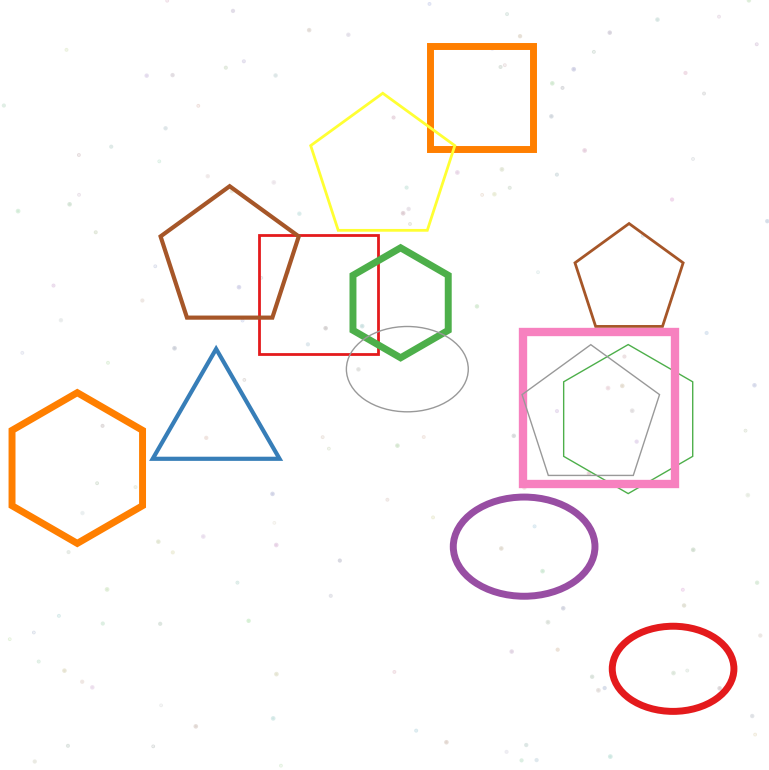[{"shape": "oval", "thickness": 2.5, "radius": 0.39, "center": [0.874, 0.131]}, {"shape": "square", "thickness": 1, "radius": 0.39, "center": [0.414, 0.617]}, {"shape": "triangle", "thickness": 1.5, "radius": 0.48, "center": [0.281, 0.452]}, {"shape": "hexagon", "thickness": 2.5, "radius": 0.36, "center": [0.52, 0.607]}, {"shape": "hexagon", "thickness": 0.5, "radius": 0.48, "center": [0.816, 0.456]}, {"shape": "oval", "thickness": 2.5, "radius": 0.46, "center": [0.681, 0.29]}, {"shape": "square", "thickness": 2.5, "radius": 0.33, "center": [0.625, 0.873]}, {"shape": "hexagon", "thickness": 2.5, "radius": 0.49, "center": [0.1, 0.392]}, {"shape": "pentagon", "thickness": 1, "radius": 0.49, "center": [0.497, 0.78]}, {"shape": "pentagon", "thickness": 1, "radius": 0.37, "center": [0.817, 0.636]}, {"shape": "pentagon", "thickness": 1.5, "radius": 0.47, "center": [0.298, 0.664]}, {"shape": "square", "thickness": 3, "radius": 0.49, "center": [0.778, 0.47]}, {"shape": "oval", "thickness": 0.5, "radius": 0.4, "center": [0.529, 0.521]}, {"shape": "pentagon", "thickness": 0.5, "radius": 0.47, "center": [0.767, 0.459]}]